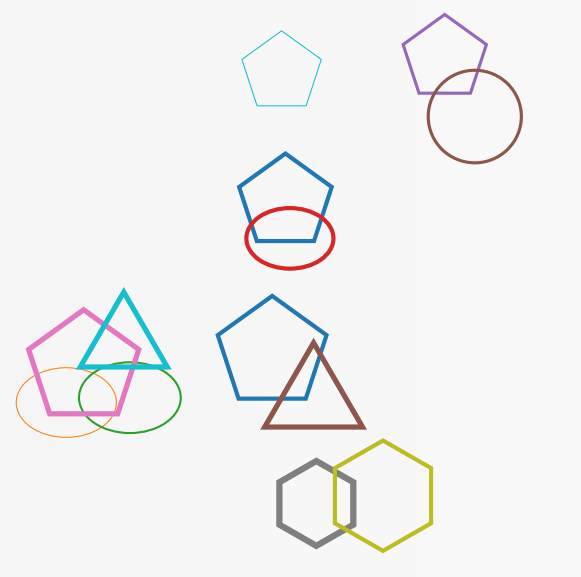[{"shape": "pentagon", "thickness": 2, "radius": 0.42, "center": [0.491, 0.649]}, {"shape": "pentagon", "thickness": 2, "radius": 0.49, "center": [0.468, 0.388]}, {"shape": "oval", "thickness": 0.5, "radius": 0.43, "center": [0.114, 0.302]}, {"shape": "oval", "thickness": 1, "radius": 0.44, "center": [0.223, 0.311]}, {"shape": "oval", "thickness": 2, "radius": 0.37, "center": [0.499, 0.586]}, {"shape": "pentagon", "thickness": 1.5, "radius": 0.38, "center": [0.765, 0.899]}, {"shape": "triangle", "thickness": 2.5, "radius": 0.49, "center": [0.54, 0.308]}, {"shape": "circle", "thickness": 1.5, "radius": 0.4, "center": [0.817, 0.797]}, {"shape": "pentagon", "thickness": 2.5, "radius": 0.5, "center": [0.144, 0.363]}, {"shape": "hexagon", "thickness": 3, "radius": 0.37, "center": [0.544, 0.127]}, {"shape": "hexagon", "thickness": 2, "radius": 0.48, "center": [0.659, 0.141]}, {"shape": "pentagon", "thickness": 0.5, "radius": 0.36, "center": [0.484, 0.874]}, {"shape": "triangle", "thickness": 2.5, "radius": 0.43, "center": [0.213, 0.407]}]